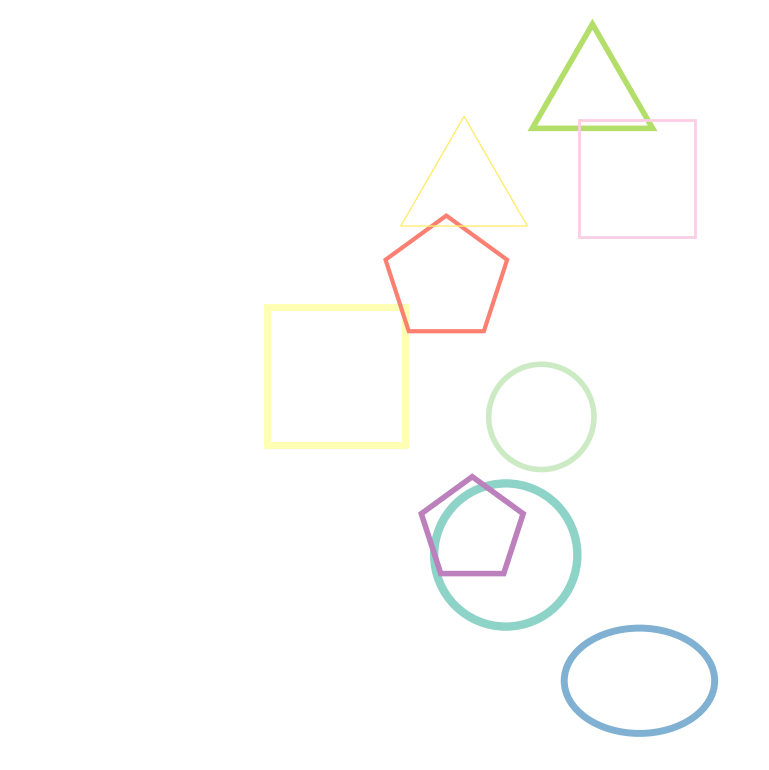[{"shape": "circle", "thickness": 3, "radius": 0.46, "center": [0.657, 0.279]}, {"shape": "square", "thickness": 2.5, "radius": 0.45, "center": [0.436, 0.512]}, {"shape": "pentagon", "thickness": 1.5, "radius": 0.42, "center": [0.58, 0.637]}, {"shape": "oval", "thickness": 2.5, "radius": 0.49, "center": [0.83, 0.116]}, {"shape": "triangle", "thickness": 2, "radius": 0.45, "center": [0.769, 0.878]}, {"shape": "square", "thickness": 1, "radius": 0.38, "center": [0.827, 0.768]}, {"shape": "pentagon", "thickness": 2, "radius": 0.35, "center": [0.613, 0.311]}, {"shape": "circle", "thickness": 2, "radius": 0.34, "center": [0.703, 0.459]}, {"shape": "triangle", "thickness": 0.5, "radius": 0.47, "center": [0.603, 0.754]}]